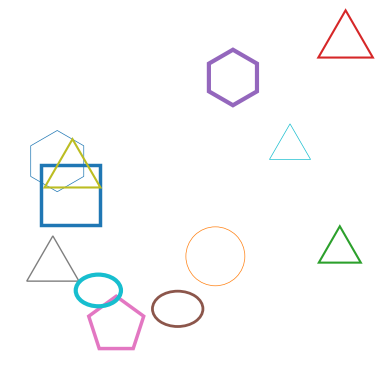[{"shape": "square", "thickness": 2.5, "radius": 0.39, "center": [0.183, 0.494]}, {"shape": "hexagon", "thickness": 0.5, "radius": 0.4, "center": [0.149, 0.582]}, {"shape": "circle", "thickness": 0.5, "radius": 0.38, "center": [0.559, 0.334]}, {"shape": "triangle", "thickness": 1.5, "radius": 0.31, "center": [0.883, 0.349]}, {"shape": "triangle", "thickness": 1.5, "radius": 0.41, "center": [0.898, 0.891]}, {"shape": "hexagon", "thickness": 3, "radius": 0.36, "center": [0.605, 0.799]}, {"shape": "oval", "thickness": 2, "radius": 0.33, "center": [0.462, 0.198]}, {"shape": "pentagon", "thickness": 2.5, "radius": 0.38, "center": [0.302, 0.155]}, {"shape": "triangle", "thickness": 1, "radius": 0.39, "center": [0.137, 0.309]}, {"shape": "triangle", "thickness": 1.5, "radius": 0.42, "center": [0.188, 0.555]}, {"shape": "oval", "thickness": 3, "radius": 0.29, "center": [0.255, 0.246]}, {"shape": "triangle", "thickness": 0.5, "radius": 0.31, "center": [0.753, 0.617]}]